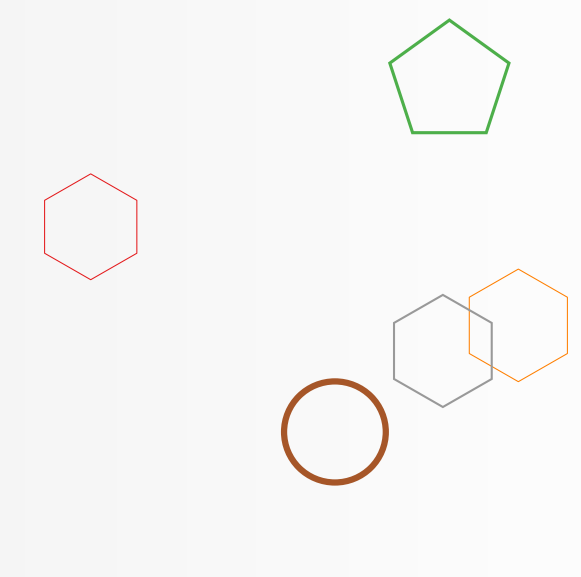[{"shape": "hexagon", "thickness": 0.5, "radius": 0.46, "center": [0.156, 0.606]}, {"shape": "pentagon", "thickness": 1.5, "radius": 0.54, "center": [0.773, 0.857]}, {"shape": "hexagon", "thickness": 0.5, "radius": 0.49, "center": [0.892, 0.436]}, {"shape": "circle", "thickness": 3, "radius": 0.44, "center": [0.576, 0.251]}, {"shape": "hexagon", "thickness": 1, "radius": 0.49, "center": [0.762, 0.391]}]